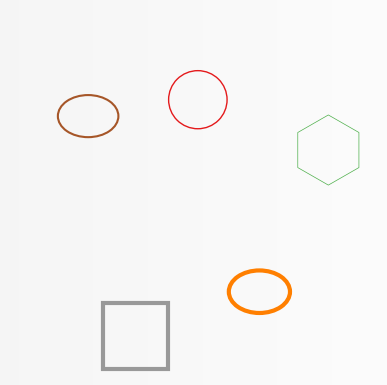[{"shape": "circle", "thickness": 1, "radius": 0.38, "center": [0.511, 0.741]}, {"shape": "hexagon", "thickness": 0.5, "radius": 0.46, "center": [0.847, 0.61]}, {"shape": "oval", "thickness": 3, "radius": 0.39, "center": [0.669, 0.242]}, {"shape": "oval", "thickness": 1.5, "radius": 0.39, "center": [0.227, 0.698]}, {"shape": "square", "thickness": 3, "radius": 0.43, "center": [0.35, 0.127]}]